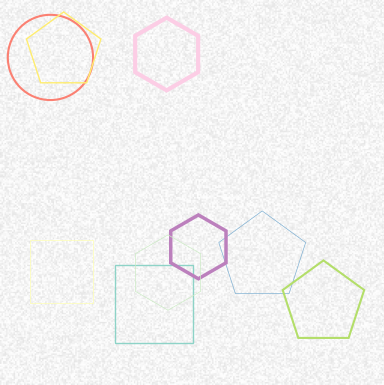[{"shape": "square", "thickness": 1, "radius": 0.51, "center": [0.4, 0.21]}, {"shape": "square", "thickness": 0.5, "radius": 0.41, "center": [0.16, 0.294]}, {"shape": "circle", "thickness": 1.5, "radius": 0.55, "center": [0.131, 0.851]}, {"shape": "pentagon", "thickness": 0.5, "radius": 0.59, "center": [0.681, 0.333]}, {"shape": "pentagon", "thickness": 1.5, "radius": 0.56, "center": [0.84, 0.212]}, {"shape": "hexagon", "thickness": 3, "radius": 0.47, "center": [0.433, 0.86]}, {"shape": "hexagon", "thickness": 2.5, "radius": 0.41, "center": [0.515, 0.359]}, {"shape": "hexagon", "thickness": 0.5, "radius": 0.49, "center": [0.436, 0.292]}, {"shape": "pentagon", "thickness": 1, "radius": 0.51, "center": [0.165, 0.867]}]